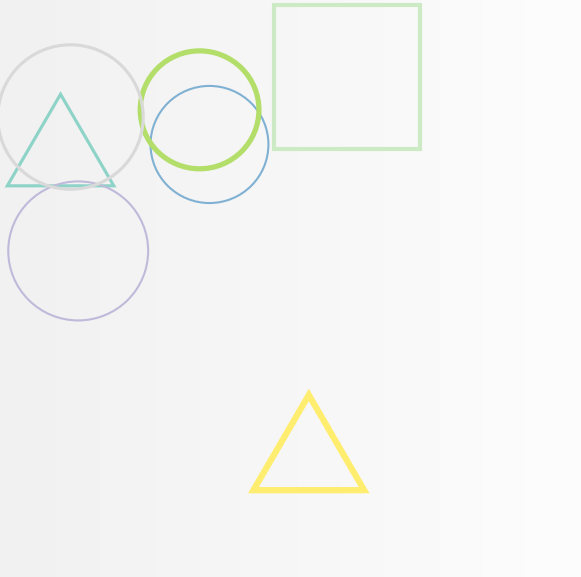[{"shape": "triangle", "thickness": 1.5, "radius": 0.53, "center": [0.104, 0.73]}, {"shape": "circle", "thickness": 1, "radius": 0.6, "center": [0.135, 0.565]}, {"shape": "circle", "thickness": 1, "radius": 0.51, "center": [0.36, 0.749]}, {"shape": "circle", "thickness": 2.5, "radius": 0.51, "center": [0.343, 0.809]}, {"shape": "circle", "thickness": 1.5, "radius": 0.63, "center": [0.121, 0.797]}, {"shape": "square", "thickness": 2, "radius": 0.63, "center": [0.597, 0.865]}, {"shape": "triangle", "thickness": 3, "radius": 0.55, "center": [0.531, 0.205]}]